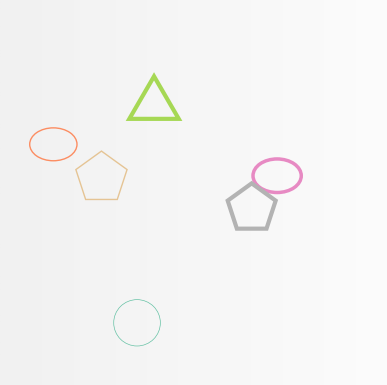[{"shape": "circle", "thickness": 0.5, "radius": 0.3, "center": [0.354, 0.162]}, {"shape": "oval", "thickness": 1, "radius": 0.31, "center": [0.138, 0.625]}, {"shape": "oval", "thickness": 2.5, "radius": 0.31, "center": [0.715, 0.544]}, {"shape": "triangle", "thickness": 3, "radius": 0.37, "center": [0.398, 0.728]}, {"shape": "pentagon", "thickness": 1, "radius": 0.35, "center": [0.262, 0.538]}, {"shape": "pentagon", "thickness": 3, "radius": 0.33, "center": [0.65, 0.459]}]